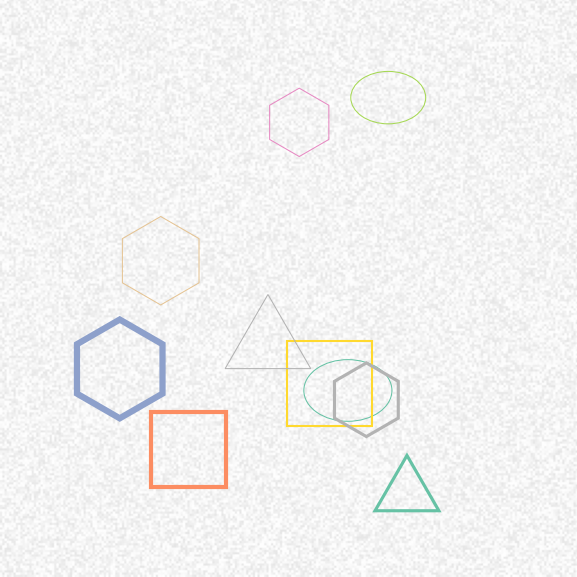[{"shape": "oval", "thickness": 0.5, "radius": 0.38, "center": [0.602, 0.323]}, {"shape": "triangle", "thickness": 1.5, "radius": 0.32, "center": [0.705, 0.147]}, {"shape": "square", "thickness": 2, "radius": 0.32, "center": [0.327, 0.221]}, {"shape": "hexagon", "thickness": 3, "radius": 0.43, "center": [0.207, 0.36]}, {"shape": "hexagon", "thickness": 0.5, "radius": 0.3, "center": [0.518, 0.787]}, {"shape": "oval", "thickness": 0.5, "radius": 0.32, "center": [0.672, 0.83]}, {"shape": "square", "thickness": 1, "radius": 0.37, "center": [0.57, 0.334]}, {"shape": "hexagon", "thickness": 0.5, "radius": 0.38, "center": [0.278, 0.548]}, {"shape": "hexagon", "thickness": 1.5, "radius": 0.32, "center": [0.634, 0.307]}, {"shape": "triangle", "thickness": 0.5, "radius": 0.43, "center": [0.464, 0.404]}]